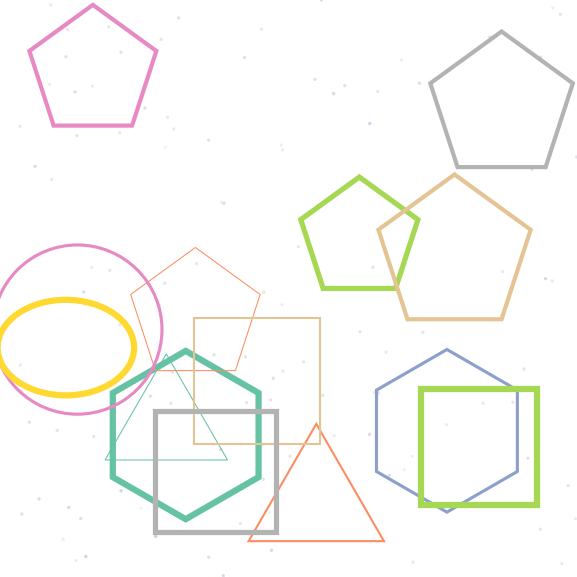[{"shape": "hexagon", "thickness": 3, "radius": 0.73, "center": [0.322, 0.246]}, {"shape": "triangle", "thickness": 0.5, "radius": 0.61, "center": [0.288, 0.264]}, {"shape": "pentagon", "thickness": 0.5, "radius": 0.59, "center": [0.338, 0.453]}, {"shape": "triangle", "thickness": 1, "radius": 0.68, "center": [0.548, 0.13]}, {"shape": "hexagon", "thickness": 1.5, "radius": 0.7, "center": [0.774, 0.253]}, {"shape": "circle", "thickness": 1.5, "radius": 0.73, "center": [0.134, 0.428]}, {"shape": "pentagon", "thickness": 2, "radius": 0.58, "center": [0.161, 0.875]}, {"shape": "pentagon", "thickness": 2.5, "radius": 0.53, "center": [0.622, 0.586]}, {"shape": "square", "thickness": 3, "radius": 0.5, "center": [0.829, 0.225]}, {"shape": "oval", "thickness": 3, "radius": 0.59, "center": [0.114, 0.397]}, {"shape": "square", "thickness": 1, "radius": 0.54, "center": [0.445, 0.339]}, {"shape": "pentagon", "thickness": 2, "radius": 0.69, "center": [0.787, 0.558]}, {"shape": "pentagon", "thickness": 2, "radius": 0.65, "center": [0.869, 0.815]}, {"shape": "square", "thickness": 2.5, "radius": 0.52, "center": [0.373, 0.182]}]